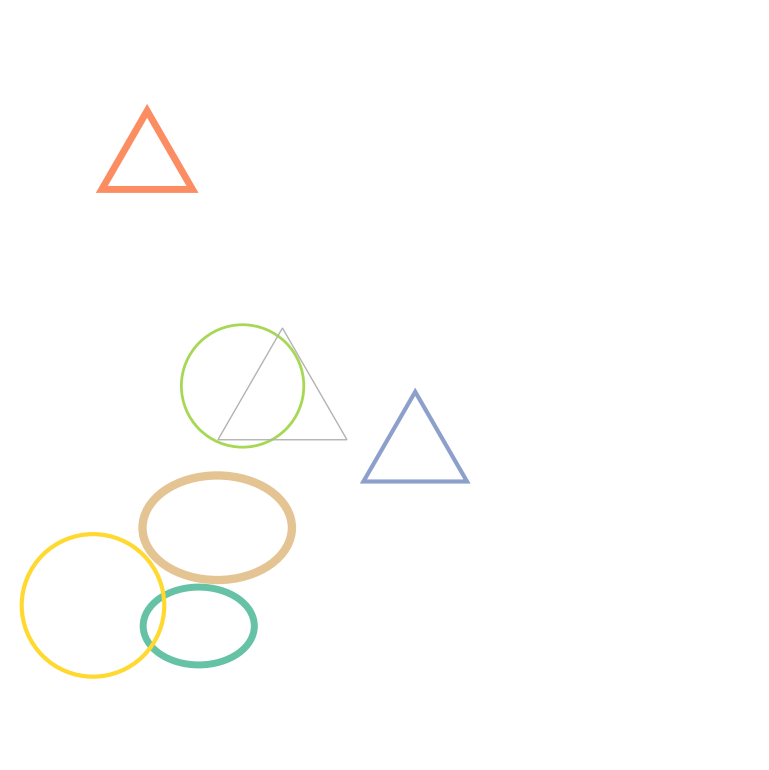[{"shape": "oval", "thickness": 2.5, "radius": 0.36, "center": [0.258, 0.187]}, {"shape": "triangle", "thickness": 2.5, "radius": 0.34, "center": [0.191, 0.788]}, {"shape": "triangle", "thickness": 1.5, "radius": 0.39, "center": [0.539, 0.414]}, {"shape": "circle", "thickness": 1, "radius": 0.4, "center": [0.315, 0.499]}, {"shape": "circle", "thickness": 1.5, "radius": 0.46, "center": [0.121, 0.214]}, {"shape": "oval", "thickness": 3, "radius": 0.49, "center": [0.282, 0.315]}, {"shape": "triangle", "thickness": 0.5, "radius": 0.48, "center": [0.367, 0.477]}]